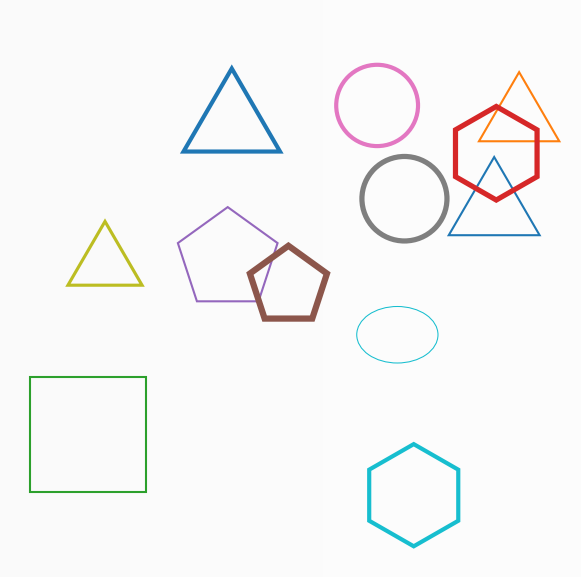[{"shape": "triangle", "thickness": 2, "radius": 0.48, "center": [0.399, 0.785]}, {"shape": "triangle", "thickness": 1, "radius": 0.45, "center": [0.85, 0.637]}, {"shape": "triangle", "thickness": 1, "radius": 0.4, "center": [0.893, 0.794]}, {"shape": "square", "thickness": 1, "radius": 0.5, "center": [0.151, 0.247]}, {"shape": "hexagon", "thickness": 2.5, "radius": 0.41, "center": [0.854, 0.734]}, {"shape": "pentagon", "thickness": 1, "radius": 0.45, "center": [0.392, 0.55]}, {"shape": "pentagon", "thickness": 3, "radius": 0.35, "center": [0.496, 0.504]}, {"shape": "circle", "thickness": 2, "radius": 0.35, "center": [0.649, 0.817]}, {"shape": "circle", "thickness": 2.5, "radius": 0.37, "center": [0.696, 0.655]}, {"shape": "triangle", "thickness": 1.5, "radius": 0.37, "center": [0.181, 0.542]}, {"shape": "hexagon", "thickness": 2, "radius": 0.44, "center": [0.712, 0.142]}, {"shape": "oval", "thickness": 0.5, "radius": 0.35, "center": [0.684, 0.419]}]